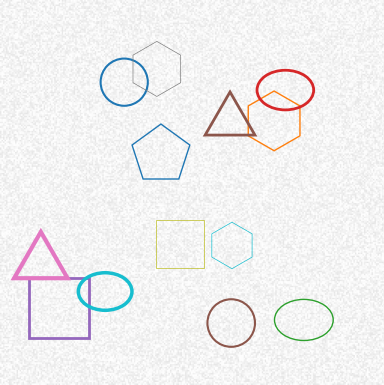[{"shape": "circle", "thickness": 1.5, "radius": 0.31, "center": [0.323, 0.787]}, {"shape": "pentagon", "thickness": 1, "radius": 0.39, "center": [0.418, 0.599]}, {"shape": "hexagon", "thickness": 1, "radius": 0.39, "center": [0.712, 0.686]}, {"shape": "oval", "thickness": 1, "radius": 0.38, "center": [0.789, 0.169]}, {"shape": "oval", "thickness": 2, "radius": 0.37, "center": [0.741, 0.766]}, {"shape": "square", "thickness": 2, "radius": 0.39, "center": [0.152, 0.2]}, {"shape": "circle", "thickness": 1.5, "radius": 0.31, "center": [0.601, 0.161]}, {"shape": "triangle", "thickness": 2, "radius": 0.37, "center": [0.597, 0.686]}, {"shape": "triangle", "thickness": 3, "radius": 0.4, "center": [0.106, 0.317]}, {"shape": "hexagon", "thickness": 0.5, "radius": 0.36, "center": [0.407, 0.821]}, {"shape": "square", "thickness": 0.5, "radius": 0.31, "center": [0.467, 0.366]}, {"shape": "hexagon", "thickness": 0.5, "radius": 0.3, "center": [0.602, 0.362]}, {"shape": "oval", "thickness": 2.5, "radius": 0.35, "center": [0.273, 0.243]}]